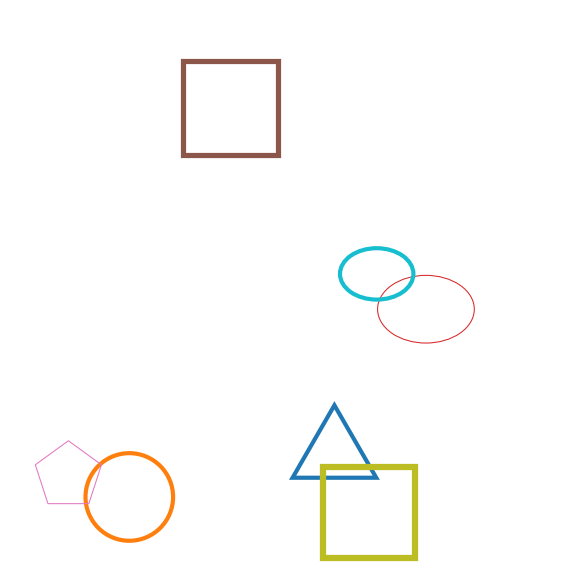[{"shape": "triangle", "thickness": 2, "radius": 0.42, "center": [0.579, 0.214]}, {"shape": "circle", "thickness": 2, "radius": 0.38, "center": [0.224, 0.139]}, {"shape": "oval", "thickness": 0.5, "radius": 0.42, "center": [0.738, 0.464]}, {"shape": "square", "thickness": 2.5, "radius": 0.41, "center": [0.399, 0.812]}, {"shape": "pentagon", "thickness": 0.5, "radius": 0.3, "center": [0.118, 0.176]}, {"shape": "square", "thickness": 3, "radius": 0.4, "center": [0.639, 0.112]}, {"shape": "oval", "thickness": 2, "radius": 0.32, "center": [0.652, 0.525]}]